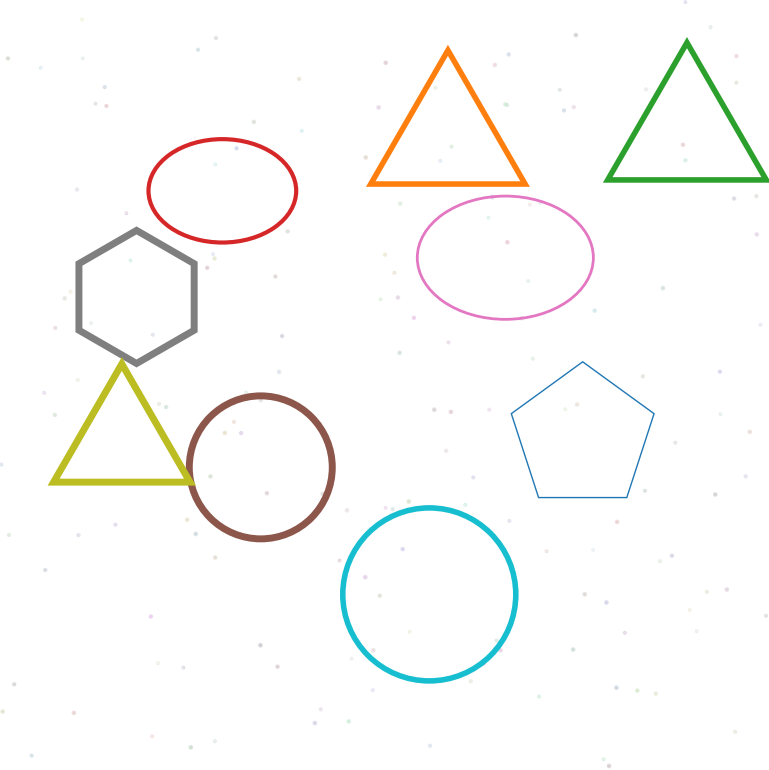[{"shape": "pentagon", "thickness": 0.5, "radius": 0.49, "center": [0.757, 0.433]}, {"shape": "triangle", "thickness": 2, "radius": 0.58, "center": [0.582, 0.819]}, {"shape": "triangle", "thickness": 2, "radius": 0.59, "center": [0.892, 0.826]}, {"shape": "oval", "thickness": 1.5, "radius": 0.48, "center": [0.289, 0.752]}, {"shape": "circle", "thickness": 2.5, "radius": 0.46, "center": [0.339, 0.393]}, {"shape": "oval", "thickness": 1, "radius": 0.57, "center": [0.656, 0.665]}, {"shape": "hexagon", "thickness": 2.5, "radius": 0.43, "center": [0.177, 0.614]}, {"shape": "triangle", "thickness": 2.5, "radius": 0.51, "center": [0.158, 0.425]}, {"shape": "circle", "thickness": 2, "radius": 0.56, "center": [0.558, 0.228]}]